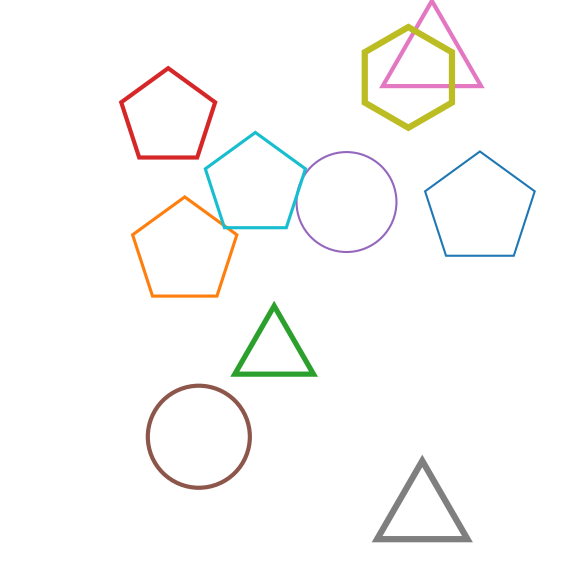[{"shape": "pentagon", "thickness": 1, "radius": 0.5, "center": [0.831, 0.637]}, {"shape": "pentagon", "thickness": 1.5, "radius": 0.47, "center": [0.32, 0.563]}, {"shape": "triangle", "thickness": 2.5, "radius": 0.39, "center": [0.475, 0.391]}, {"shape": "pentagon", "thickness": 2, "radius": 0.43, "center": [0.291, 0.796]}, {"shape": "circle", "thickness": 1, "radius": 0.43, "center": [0.6, 0.649]}, {"shape": "circle", "thickness": 2, "radius": 0.44, "center": [0.344, 0.243]}, {"shape": "triangle", "thickness": 2, "radius": 0.49, "center": [0.748, 0.899]}, {"shape": "triangle", "thickness": 3, "radius": 0.45, "center": [0.731, 0.111]}, {"shape": "hexagon", "thickness": 3, "radius": 0.44, "center": [0.707, 0.865]}, {"shape": "pentagon", "thickness": 1.5, "radius": 0.46, "center": [0.442, 0.679]}]